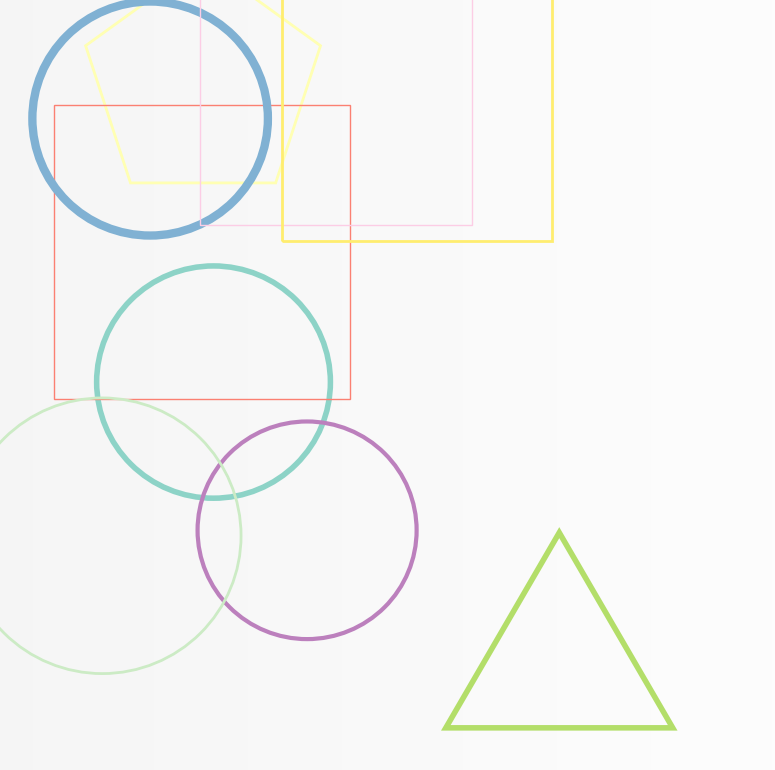[{"shape": "circle", "thickness": 2, "radius": 0.75, "center": [0.276, 0.504]}, {"shape": "pentagon", "thickness": 1, "radius": 0.8, "center": [0.262, 0.891]}, {"shape": "square", "thickness": 0.5, "radius": 0.96, "center": [0.261, 0.673]}, {"shape": "circle", "thickness": 3, "radius": 0.76, "center": [0.194, 0.846]}, {"shape": "triangle", "thickness": 2, "radius": 0.85, "center": [0.722, 0.139]}, {"shape": "square", "thickness": 0.5, "radius": 0.88, "center": [0.434, 0.884]}, {"shape": "circle", "thickness": 1.5, "radius": 0.71, "center": [0.396, 0.311]}, {"shape": "circle", "thickness": 1, "radius": 0.89, "center": [0.132, 0.304]}, {"shape": "square", "thickness": 1, "radius": 0.87, "center": [0.538, 0.861]}]